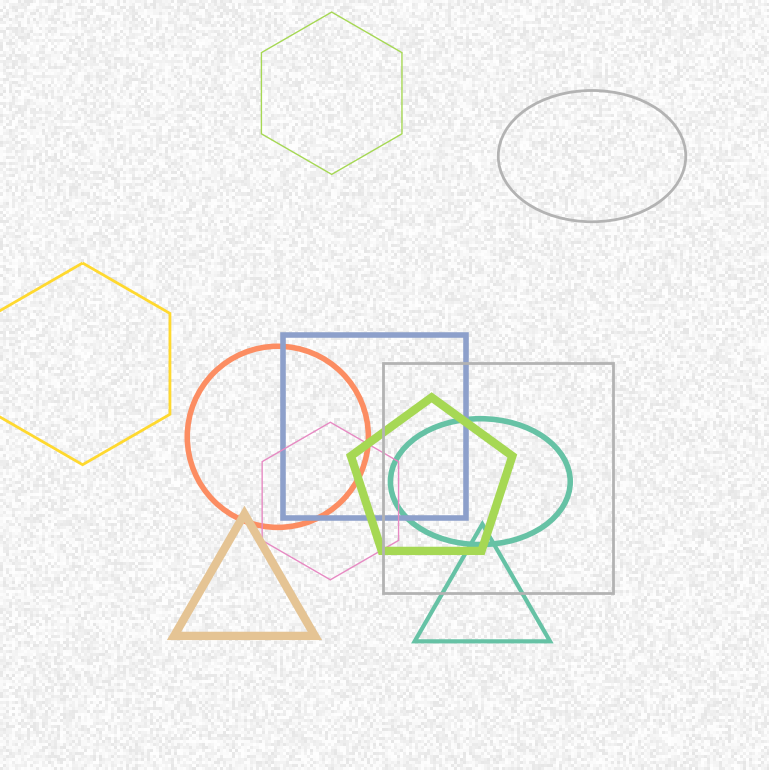[{"shape": "oval", "thickness": 2, "radius": 0.58, "center": [0.624, 0.374]}, {"shape": "triangle", "thickness": 1.5, "radius": 0.51, "center": [0.626, 0.218]}, {"shape": "circle", "thickness": 2, "radius": 0.59, "center": [0.361, 0.433]}, {"shape": "square", "thickness": 2, "radius": 0.6, "center": [0.486, 0.446]}, {"shape": "hexagon", "thickness": 0.5, "radius": 0.51, "center": [0.429, 0.349]}, {"shape": "hexagon", "thickness": 0.5, "radius": 0.53, "center": [0.431, 0.879]}, {"shape": "pentagon", "thickness": 3, "radius": 0.55, "center": [0.561, 0.374]}, {"shape": "hexagon", "thickness": 1, "radius": 0.65, "center": [0.107, 0.527]}, {"shape": "triangle", "thickness": 3, "radius": 0.53, "center": [0.318, 0.227]}, {"shape": "oval", "thickness": 1, "radius": 0.61, "center": [0.769, 0.797]}, {"shape": "square", "thickness": 1, "radius": 0.75, "center": [0.647, 0.379]}]